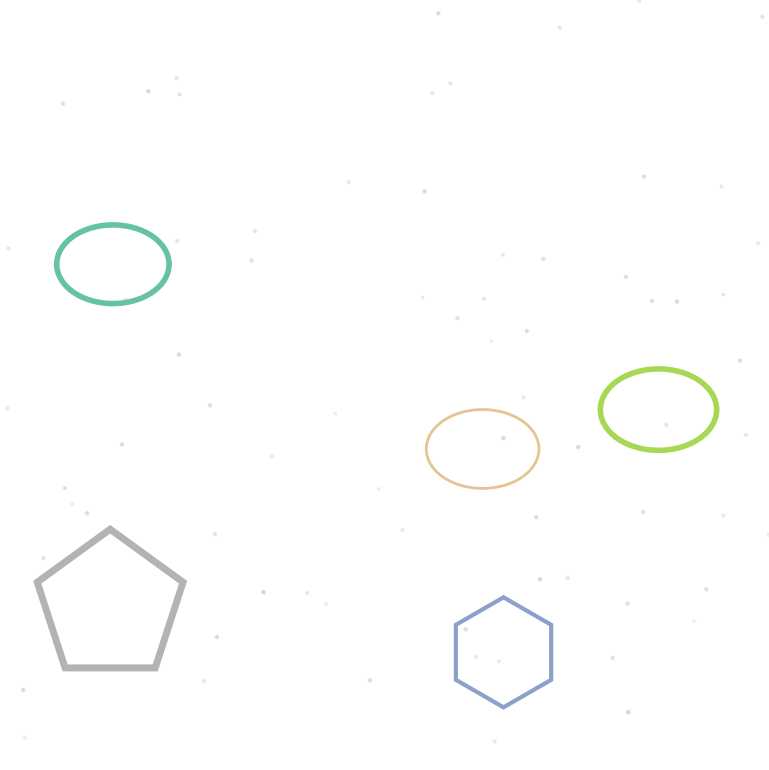[{"shape": "oval", "thickness": 2, "radius": 0.36, "center": [0.147, 0.657]}, {"shape": "hexagon", "thickness": 1.5, "radius": 0.36, "center": [0.654, 0.153]}, {"shape": "oval", "thickness": 2, "radius": 0.38, "center": [0.855, 0.468]}, {"shape": "oval", "thickness": 1, "radius": 0.37, "center": [0.627, 0.417]}, {"shape": "pentagon", "thickness": 2.5, "radius": 0.5, "center": [0.143, 0.213]}]